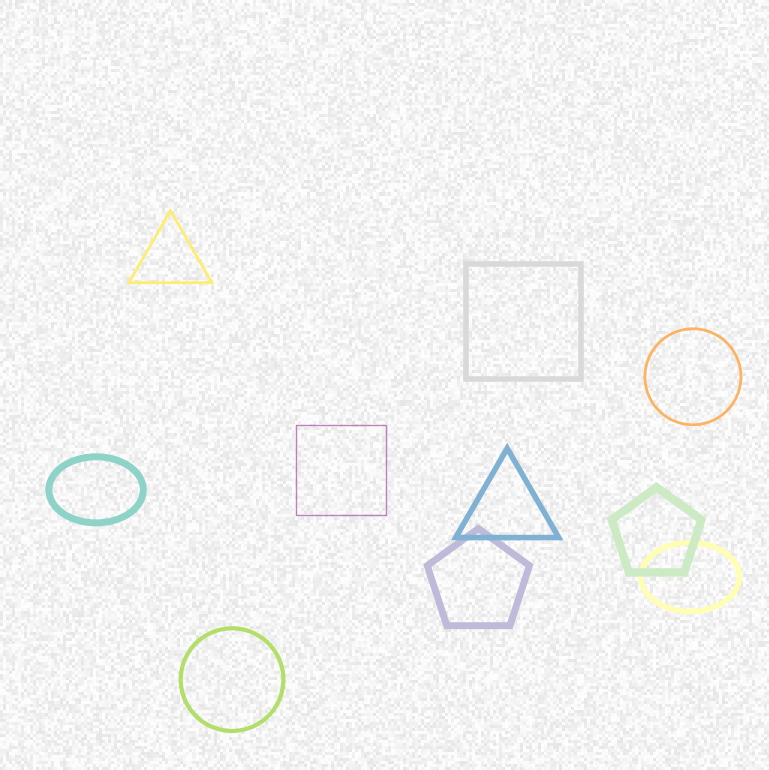[{"shape": "oval", "thickness": 2.5, "radius": 0.31, "center": [0.125, 0.364]}, {"shape": "oval", "thickness": 2, "radius": 0.32, "center": [0.896, 0.251]}, {"shape": "pentagon", "thickness": 2.5, "radius": 0.35, "center": [0.621, 0.244]}, {"shape": "triangle", "thickness": 2, "radius": 0.39, "center": [0.659, 0.341]}, {"shape": "circle", "thickness": 1, "radius": 0.31, "center": [0.9, 0.511]}, {"shape": "circle", "thickness": 1.5, "radius": 0.33, "center": [0.301, 0.117]}, {"shape": "square", "thickness": 2, "radius": 0.37, "center": [0.68, 0.582]}, {"shape": "square", "thickness": 0.5, "radius": 0.29, "center": [0.443, 0.389]}, {"shape": "pentagon", "thickness": 3, "radius": 0.31, "center": [0.853, 0.306]}, {"shape": "triangle", "thickness": 1, "radius": 0.31, "center": [0.221, 0.664]}]